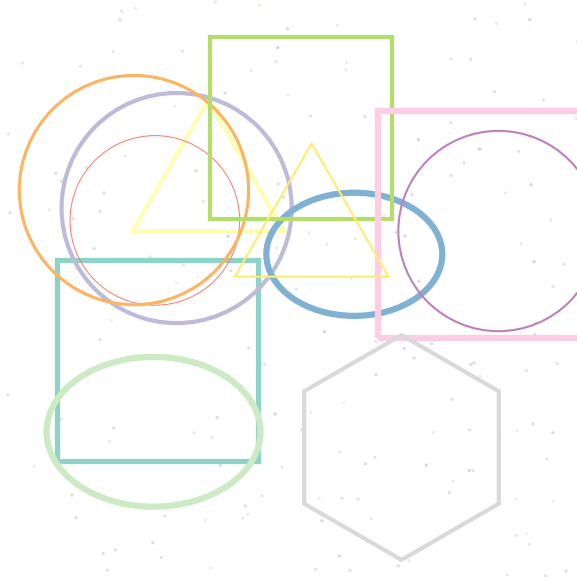[{"shape": "square", "thickness": 2.5, "radius": 0.87, "center": [0.273, 0.375]}, {"shape": "triangle", "thickness": 2, "radius": 0.76, "center": [0.36, 0.674]}, {"shape": "circle", "thickness": 2, "radius": 1.0, "center": [0.306, 0.639]}, {"shape": "circle", "thickness": 0.5, "radius": 0.73, "center": [0.268, 0.617]}, {"shape": "oval", "thickness": 3, "radius": 0.76, "center": [0.614, 0.559]}, {"shape": "circle", "thickness": 1.5, "radius": 0.99, "center": [0.232, 0.67]}, {"shape": "square", "thickness": 2, "radius": 0.79, "center": [0.521, 0.778]}, {"shape": "square", "thickness": 3, "radius": 0.98, "center": [0.852, 0.61]}, {"shape": "hexagon", "thickness": 2, "radius": 0.97, "center": [0.695, 0.224]}, {"shape": "circle", "thickness": 1, "radius": 0.87, "center": [0.863, 0.599]}, {"shape": "oval", "thickness": 3, "radius": 0.93, "center": [0.266, 0.251]}, {"shape": "triangle", "thickness": 1, "radius": 0.77, "center": [0.54, 0.597]}]